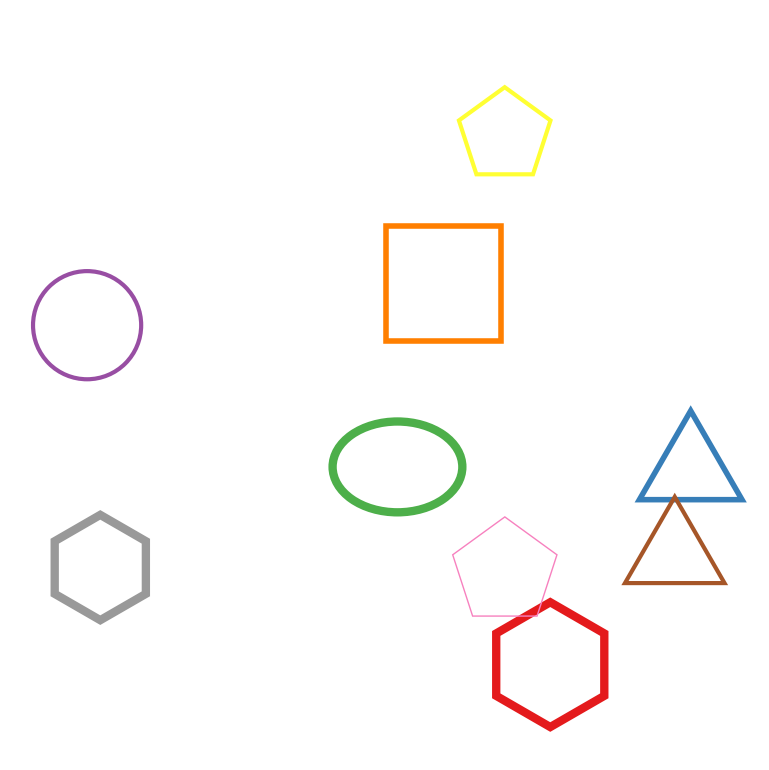[{"shape": "hexagon", "thickness": 3, "radius": 0.41, "center": [0.715, 0.137]}, {"shape": "triangle", "thickness": 2, "radius": 0.38, "center": [0.897, 0.39]}, {"shape": "oval", "thickness": 3, "radius": 0.42, "center": [0.516, 0.394]}, {"shape": "circle", "thickness": 1.5, "radius": 0.35, "center": [0.113, 0.578]}, {"shape": "square", "thickness": 2, "radius": 0.37, "center": [0.576, 0.632]}, {"shape": "pentagon", "thickness": 1.5, "radius": 0.31, "center": [0.655, 0.824]}, {"shape": "triangle", "thickness": 1.5, "radius": 0.37, "center": [0.876, 0.28]}, {"shape": "pentagon", "thickness": 0.5, "radius": 0.36, "center": [0.656, 0.257]}, {"shape": "hexagon", "thickness": 3, "radius": 0.34, "center": [0.13, 0.263]}]